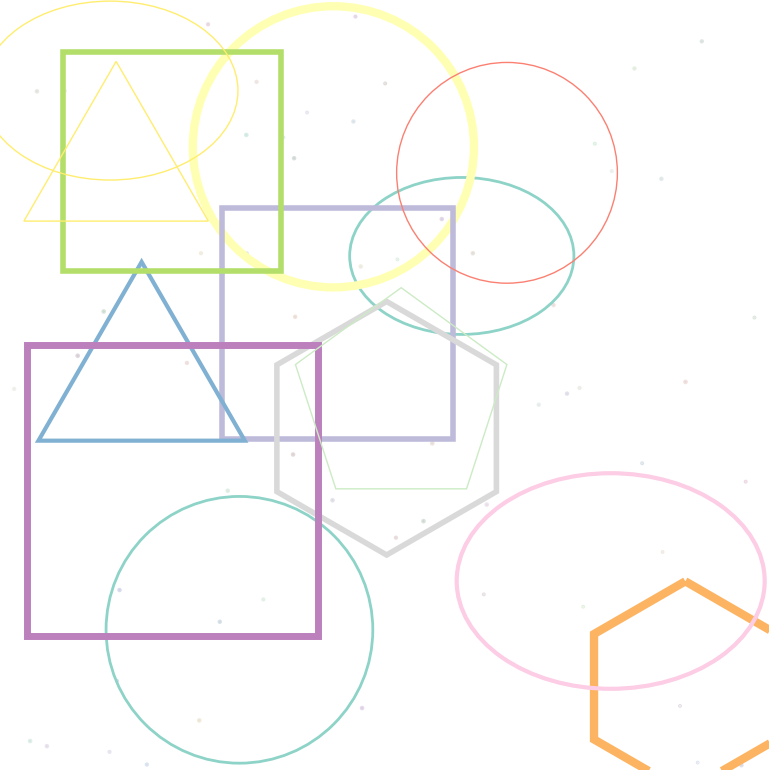[{"shape": "oval", "thickness": 1, "radius": 0.73, "center": [0.6, 0.668]}, {"shape": "circle", "thickness": 1, "radius": 0.87, "center": [0.311, 0.182]}, {"shape": "circle", "thickness": 3, "radius": 0.91, "center": [0.433, 0.809]}, {"shape": "square", "thickness": 2, "radius": 0.75, "center": [0.438, 0.58]}, {"shape": "circle", "thickness": 0.5, "radius": 0.72, "center": [0.658, 0.776]}, {"shape": "triangle", "thickness": 1.5, "radius": 0.77, "center": [0.184, 0.505]}, {"shape": "hexagon", "thickness": 3, "radius": 0.68, "center": [0.89, 0.108]}, {"shape": "square", "thickness": 2, "radius": 0.71, "center": [0.223, 0.79]}, {"shape": "oval", "thickness": 1.5, "radius": 1.0, "center": [0.793, 0.245]}, {"shape": "hexagon", "thickness": 2, "radius": 0.82, "center": [0.502, 0.444]}, {"shape": "square", "thickness": 2.5, "radius": 0.94, "center": [0.224, 0.363]}, {"shape": "pentagon", "thickness": 0.5, "radius": 0.72, "center": [0.521, 0.482]}, {"shape": "triangle", "thickness": 0.5, "radius": 0.69, "center": [0.151, 0.782]}, {"shape": "oval", "thickness": 0.5, "radius": 0.83, "center": [0.143, 0.882]}]